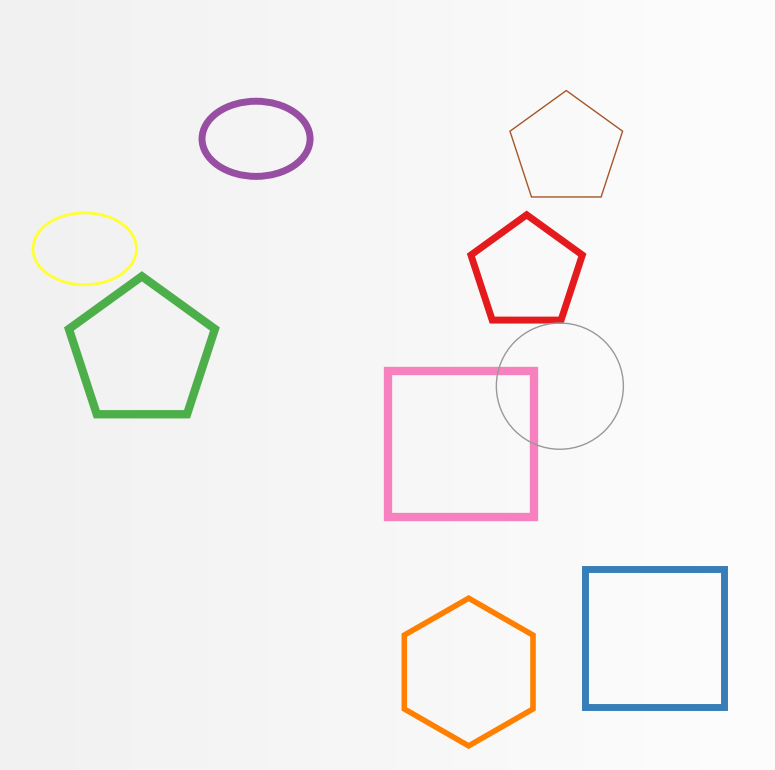[{"shape": "pentagon", "thickness": 2.5, "radius": 0.38, "center": [0.68, 0.645]}, {"shape": "square", "thickness": 2.5, "radius": 0.45, "center": [0.845, 0.171]}, {"shape": "pentagon", "thickness": 3, "radius": 0.5, "center": [0.183, 0.542]}, {"shape": "oval", "thickness": 2.5, "radius": 0.35, "center": [0.33, 0.82]}, {"shape": "hexagon", "thickness": 2, "radius": 0.48, "center": [0.605, 0.127]}, {"shape": "oval", "thickness": 1, "radius": 0.33, "center": [0.109, 0.677]}, {"shape": "pentagon", "thickness": 0.5, "radius": 0.38, "center": [0.731, 0.806]}, {"shape": "square", "thickness": 3, "radius": 0.47, "center": [0.595, 0.423]}, {"shape": "circle", "thickness": 0.5, "radius": 0.41, "center": [0.722, 0.499]}]